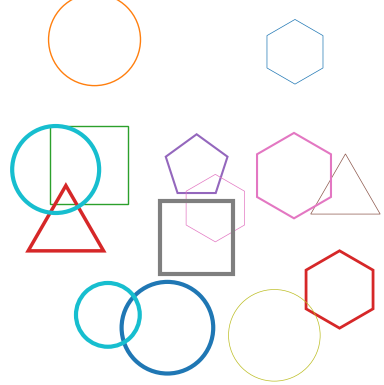[{"shape": "circle", "thickness": 3, "radius": 0.6, "center": [0.435, 0.149]}, {"shape": "hexagon", "thickness": 0.5, "radius": 0.42, "center": [0.766, 0.865]}, {"shape": "circle", "thickness": 1, "radius": 0.6, "center": [0.246, 0.897]}, {"shape": "square", "thickness": 1, "radius": 0.51, "center": [0.232, 0.572]}, {"shape": "triangle", "thickness": 2.5, "radius": 0.57, "center": [0.171, 0.405]}, {"shape": "hexagon", "thickness": 2, "radius": 0.5, "center": [0.882, 0.248]}, {"shape": "pentagon", "thickness": 1.5, "radius": 0.42, "center": [0.511, 0.567]}, {"shape": "triangle", "thickness": 0.5, "radius": 0.52, "center": [0.897, 0.496]}, {"shape": "hexagon", "thickness": 0.5, "radius": 0.44, "center": [0.559, 0.459]}, {"shape": "hexagon", "thickness": 1.5, "radius": 0.55, "center": [0.764, 0.544]}, {"shape": "square", "thickness": 3, "radius": 0.47, "center": [0.511, 0.384]}, {"shape": "circle", "thickness": 0.5, "radius": 0.59, "center": [0.713, 0.129]}, {"shape": "circle", "thickness": 3, "radius": 0.41, "center": [0.28, 0.182]}, {"shape": "circle", "thickness": 3, "radius": 0.56, "center": [0.145, 0.56]}]